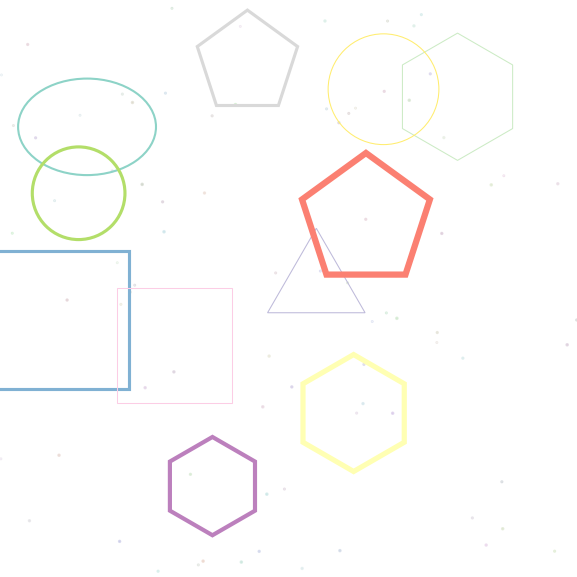[{"shape": "oval", "thickness": 1, "radius": 0.6, "center": [0.151, 0.779]}, {"shape": "hexagon", "thickness": 2.5, "radius": 0.51, "center": [0.612, 0.284]}, {"shape": "triangle", "thickness": 0.5, "radius": 0.49, "center": [0.548, 0.506]}, {"shape": "pentagon", "thickness": 3, "radius": 0.58, "center": [0.634, 0.618]}, {"shape": "square", "thickness": 1.5, "radius": 0.6, "center": [0.103, 0.445]}, {"shape": "circle", "thickness": 1.5, "radius": 0.4, "center": [0.136, 0.665]}, {"shape": "square", "thickness": 0.5, "radius": 0.5, "center": [0.302, 0.401]}, {"shape": "pentagon", "thickness": 1.5, "radius": 0.46, "center": [0.428, 0.89]}, {"shape": "hexagon", "thickness": 2, "radius": 0.43, "center": [0.368, 0.157]}, {"shape": "hexagon", "thickness": 0.5, "radius": 0.55, "center": [0.792, 0.832]}, {"shape": "circle", "thickness": 0.5, "radius": 0.48, "center": [0.664, 0.845]}]